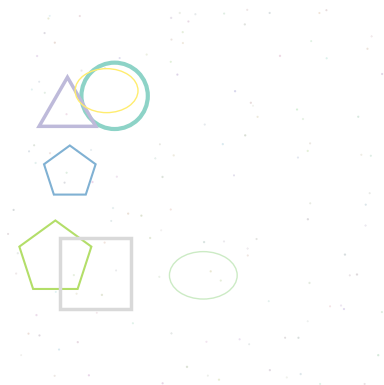[{"shape": "circle", "thickness": 3, "radius": 0.43, "center": [0.298, 0.751]}, {"shape": "triangle", "thickness": 2.5, "radius": 0.43, "center": [0.175, 0.714]}, {"shape": "pentagon", "thickness": 1.5, "radius": 0.35, "center": [0.181, 0.552]}, {"shape": "pentagon", "thickness": 1.5, "radius": 0.49, "center": [0.144, 0.329]}, {"shape": "square", "thickness": 2.5, "radius": 0.46, "center": [0.247, 0.29]}, {"shape": "oval", "thickness": 1, "radius": 0.44, "center": [0.528, 0.285]}, {"shape": "oval", "thickness": 1, "radius": 0.41, "center": [0.277, 0.765]}]